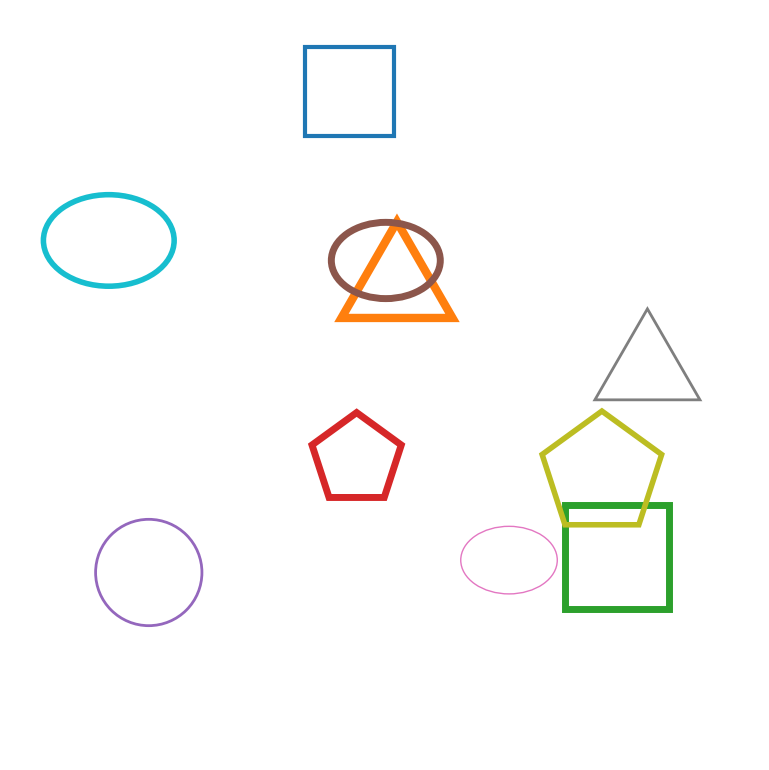[{"shape": "square", "thickness": 1.5, "radius": 0.29, "center": [0.454, 0.881]}, {"shape": "triangle", "thickness": 3, "radius": 0.42, "center": [0.516, 0.629]}, {"shape": "square", "thickness": 2.5, "radius": 0.34, "center": [0.802, 0.277]}, {"shape": "pentagon", "thickness": 2.5, "radius": 0.3, "center": [0.463, 0.403]}, {"shape": "circle", "thickness": 1, "radius": 0.35, "center": [0.193, 0.256]}, {"shape": "oval", "thickness": 2.5, "radius": 0.35, "center": [0.501, 0.662]}, {"shape": "oval", "thickness": 0.5, "radius": 0.31, "center": [0.661, 0.273]}, {"shape": "triangle", "thickness": 1, "radius": 0.39, "center": [0.841, 0.52]}, {"shape": "pentagon", "thickness": 2, "radius": 0.41, "center": [0.782, 0.385]}, {"shape": "oval", "thickness": 2, "radius": 0.42, "center": [0.141, 0.688]}]